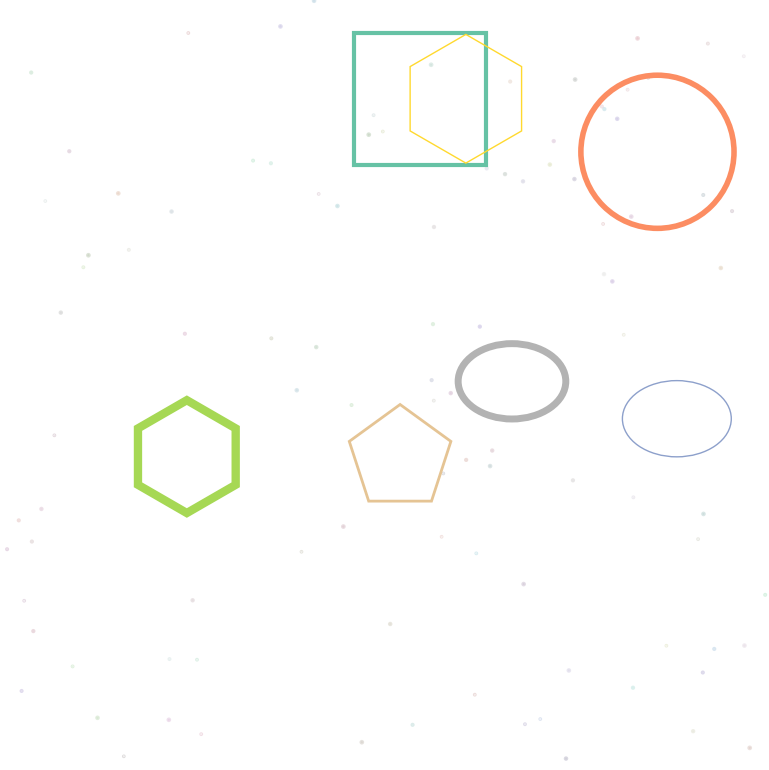[{"shape": "square", "thickness": 1.5, "radius": 0.43, "center": [0.546, 0.871]}, {"shape": "circle", "thickness": 2, "radius": 0.5, "center": [0.854, 0.803]}, {"shape": "oval", "thickness": 0.5, "radius": 0.35, "center": [0.879, 0.456]}, {"shape": "hexagon", "thickness": 3, "radius": 0.37, "center": [0.243, 0.407]}, {"shape": "hexagon", "thickness": 0.5, "radius": 0.42, "center": [0.605, 0.872]}, {"shape": "pentagon", "thickness": 1, "radius": 0.35, "center": [0.52, 0.405]}, {"shape": "oval", "thickness": 2.5, "radius": 0.35, "center": [0.665, 0.505]}]